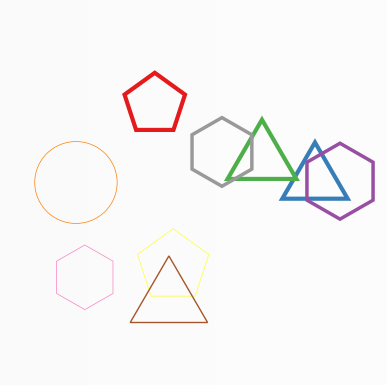[{"shape": "pentagon", "thickness": 3, "radius": 0.41, "center": [0.399, 0.729]}, {"shape": "triangle", "thickness": 3, "radius": 0.49, "center": [0.813, 0.533]}, {"shape": "triangle", "thickness": 3, "radius": 0.51, "center": [0.676, 0.587]}, {"shape": "hexagon", "thickness": 2.5, "radius": 0.49, "center": [0.877, 0.529]}, {"shape": "circle", "thickness": 0.5, "radius": 0.53, "center": [0.196, 0.526]}, {"shape": "pentagon", "thickness": 0.5, "radius": 0.48, "center": [0.447, 0.309]}, {"shape": "triangle", "thickness": 1, "radius": 0.58, "center": [0.436, 0.22]}, {"shape": "hexagon", "thickness": 0.5, "radius": 0.42, "center": [0.219, 0.28]}, {"shape": "hexagon", "thickness": 2.5, "radius": 0.45, "center": [0.573, 0.605]}]